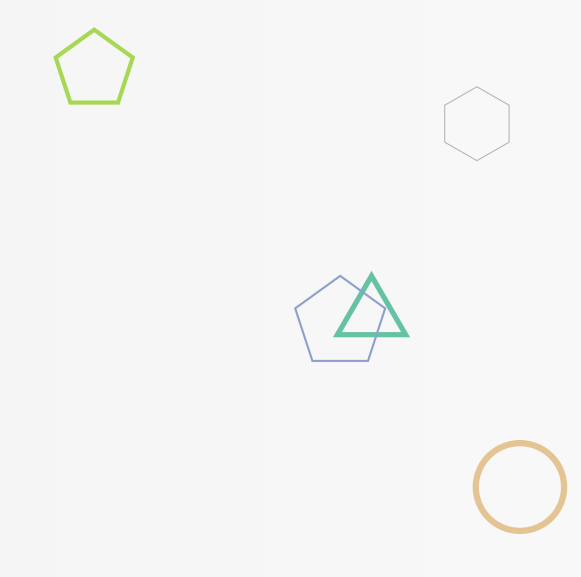[{"shape": "triangle", "thickness": 2.5, "radius": 0.34, "center": [0.639, 0.454]}, {"shape": "pentagon", "thickness": 1, "radius": 0.41, "center": [0.585, 0.44]}, {"shape": "pentagon", "thickness": 2, "radius": 0.35, "center": [0.162, 0.878]}, {"shape": "circle", "thickness": 3, "radius": 0.38, "center": [0.895, 0.156]}, {"shape": "hexagon", "thickness": 0.5, "radius": 0.32, "center": [0.821, 0.785]}]